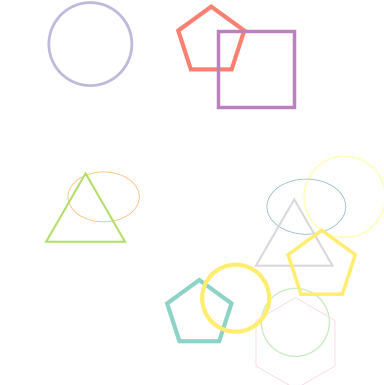[{"shape": "pentagon", "thickness": 3, "radius": 0.44, "center": [0.518, 0.185]}, {"shape": "circle", "thickness": 1, "radius": 0.53, "center": [0.895, 0.489]}, {"shape": "circle", "thickness": 2, "radius": 0.54, "center": [0.235, 0.885]}, {"shape": "pentagon", "thickness": 3, "radius": 0.45, "center": [0.549, 0.893]}, {"shape": "oval", "thickness": 0.5, "radius": 0.51, "center": [0.796, 0.463]}, {"shape": "oval", "thickness": 0.5, "radius": 0.46, "center": [0.269, 0.489]}, {"shape": "triangle", "thickness": 1.5, "radius": 0.59, "center": [0.222, 0.431]}, {"shape": "hexagon", "thickness": 0.5, "radius": 0.59, "center": [0.767, 0.108]}, {"shape": "triangle", "thickness": 1.5, "radius": 0.57, "center": [0.764, 0.367]}, {"shape": "square", "thickness": 2.5, "radius": 0.49, "center": [0.666, 0.82]}, {"shape": "circle", "thickness": 1, "radius": 0.44, "center": [0.767, 0.163]}, {"shape": "pentagon", "thickness": 2.5, "radius": 0.46, "center": [0.836, 0.31]}, {"shape": "circle", "thickness": 3, "radius": 0.44, "center": [0.612, 0.226]}]